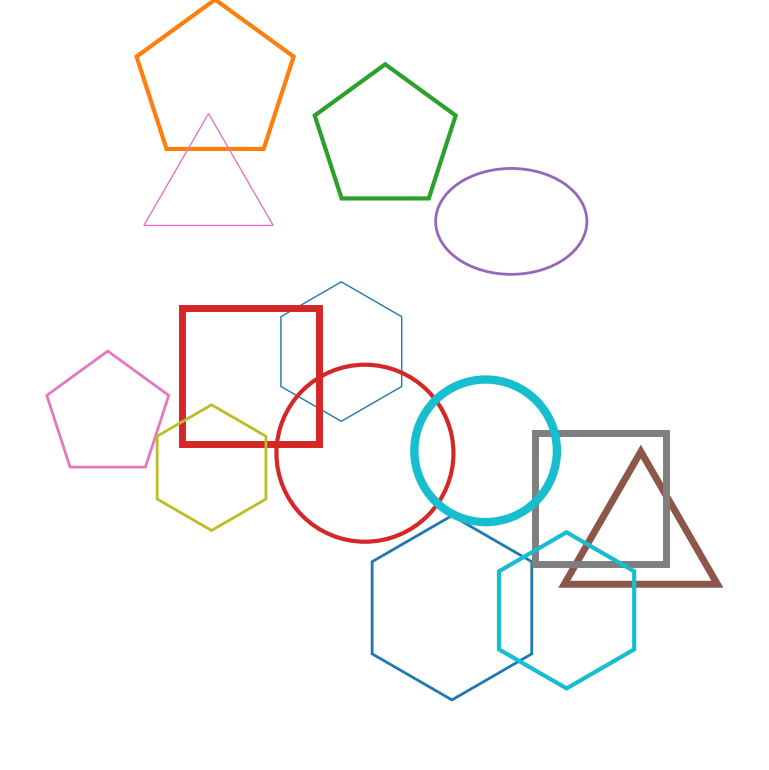[{"shape": "hexagon", "thickness": 1, "radius": 0.6, "center": [0.587, 0.211]}, {"shape": "hexagon", "thickness": 0.5, "radius": 0.45, "center": [0.443, 0.543]}, {"shape": "pentagon", "thickness": 1.5, "radius": 0.54, "center": [0.279, 0.893]}, {"shape": "pentagon", "thickness": 1.5, "radius": 0.48, "center": [0.5, 0.82]}, {"shape": "square", "thickness": 2.5, "radius": 0.44, "center": [0.325, 0.512]}, {"shape": "circle", "thickness": 1.5, "radius": 0.57, "center": [0.474, 0.411]}, {"shape": "oval", "thickness": 1, "radius": 0.49, "center": [0.664, 0.712]}, {"shape": "triangle", "thickness": 2.5, "radius": 0.57, "center": [0.832, 0.299]}, {"shape": "triangle", "thickness": 0.5, "radius": 0.48, "center": [0.271, 0.756]}, {"shape": "pentagon", "thickness": 1, "radius": 0.42, "center": [0.14, 0.461]}, {"shape": "square", "thickness": 2.5, "radius": 0.43, "center": [0.78, 0.352]}, {"shape": "hexagon", "thickness": 1, "radius": 0.41, "center": [0.275, 0.393]}, {"shape": "hexagon", "thickness": 1.5, "radius": 0.51, "center": [0.736, 0.207]}, {"shape": "circle", "thickness": 3, "radius": 0.46, "center": [0.631, 0.415]}]